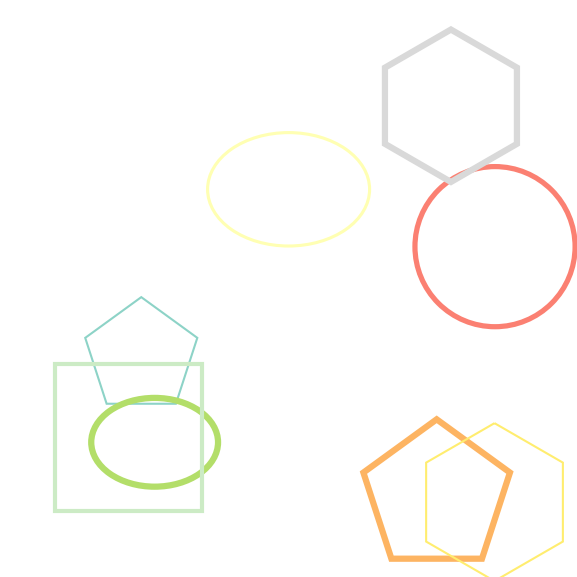[{"shape": "pentagon", "thickness": 1, "radius": 0.51, "center": [0.245, 0.383]}, {"shape": "oval", "thickness": 1.5, "radius": 0.7, "center": [0.5, 0.671]}, {"shape": "circle", "thickness": 2.5, "radius": 0.69, "center": [0.857, 0.572]}, {"shape": "pentagon", "thickness": 3, "radius": 0.67, "center": [0.756, 0.14]}, {"shape": "oval", "thickness": 3, "radius": 0.55, "center": [0.268, 0.233]}, {"shape": "hexagon", "thickness": 3, "radius": 0.66, "center": [0.781, 0.816]}, {"shape": "square", "thickness": 2, "radius": 0.63, "center": [0.222, 0.241]}, {"shape": "hexagon", "thickness": 1, "radius": 0.68, "center": [0.856, 0.13]}]